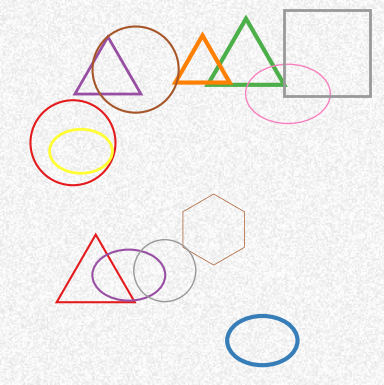[{"shape": "circle", "thickness": 1.5, "radius": 0.55, "center": [0.19, 0.629]}, {"shape": "triangle", "thickness": 1.5, "radius": 0.59, "center": [0.249, 0.274]}, {"shape": "oval", "thickness": 3, "radius": 0.46, "center": [0.681, 0.115]}, {"shape": "triangle", "thickness": 3, "radius": 0.57, "center": [0.639, 0.837]}, {"shape": "triangle", "thickness": 2, "radius": 0.5, "center": [0.28, 0.805]}, {"shape": "oval", "thickness": 1.5, "radius": 0.47, "center": [0.335, 0.285]}, {"shape": "triangle", "thickness": 3, "radius": 0.41, "center": [0.526, 0.826]}, {"shape": "oval", "thickness": 2, "radius": 0.41, "center": [0.21, 0.607]}, {"shape": "hexagon", "thickness": 0.5, "radius": 0.46, "center": [0.555, 0.404]}, {"shape": "circle", "thickness": 1.5, "radius": 0.56, "center": [0.352, 0.819]}, {"shape": "oval", "thickness": 1, "radius": 0.55, "center": [0.748, 0.756]}, {"shape": "circle", "thickness": 1, "radius": 0.4, "center": [0.428, 0.297]}, {"shape": "square", "thickness": 2, "radius": 0.56, "center": [0.85, 0.862]}]